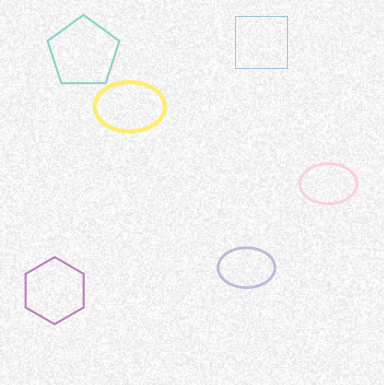[{"shape": "pentagon", "thickness": 1.5, "radius": 0.49, "center": [0.217, 0.863]}, {"shape": "oval", "thickness": 2, "radius": 0.37, "center": [0.64, 0.305]}, {"shape": "square", "thickness": 0.5, "radius": 0.34, "center": [0.678, 0.89]}, {"shape": "oval", "thickness": 2, "radius": 0.37, "center": [0.853, 0.523]}, {"shape": "hexagon", "thickness": 1.5, "radius": 0.44, "center": [0.142, 0.245]}, {"shape": "oval", "thickness": 3, "radius": 0.46, "center": [0.337, 0.723]}]